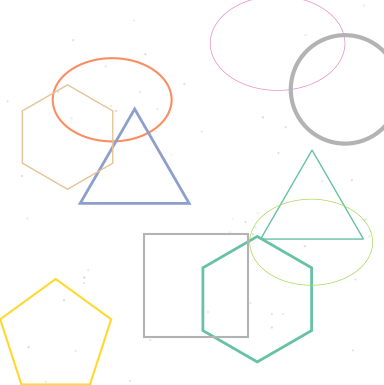[{"shape": "hexagon", "thickness": 2, "radius": 0.82, "center": [0.668, 0.223]}, {"shape": "triangle", "thickness": 1, "radius": 0.77, "center": [0.811, 0.456]}, {"shape": "oval", "thickness": 1.5, "radius": 0.77, "center": [0.291, 0.741]}, {"shape": "triangle", "thickness": 2, "radius": 0.82, "center": [0.35, 0.553]}, {"shape": "oval", "thickness": 0.5, "radius": 0.87, "center": [0.721, 0.888]}, {"shape": "oval", "thickness": 0.5, "radius": 0.8, "center": [0.808, 0.371]}, {"shape": "pentagon", "thickness": 1.5, "radius": 0.76, "center": [0.145, 0.124]}, {"shape": "hexagon", "thickness": 1, "radius": 0.68, "center": [0.176, 0.644]}, {"shape": "square", "thickness": 1.5, "radius": 0.67, "center": [0.51, 0.258]}, {"shape": "circle", "thickness": 3, "radius": 0.7, "center": [0.896, 0.768]}]